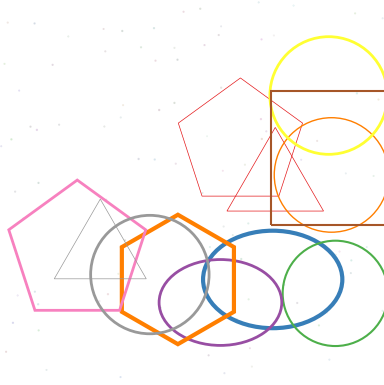[{"shape": "triangle", "thickness": 0.5, "radius": 0.72, "center": [0.715, 0.524]}, {"shape": "pentagon", "thickness": 0.5, "radius": 0.85, "center": [0.624, 0.628]}, {"shape": "oval", "thickness": 3, "radius": 0.9, "center": [0.708, 0.274]}, {"shape": "circle", "thickness": 1.5, "radius": 0.68, "center": [0.871, 0.238]}, {"shape": "oval", "thickness": 2, "radius": 0.8, "center": [0.573, 0.214]}, {"shape": "circle", "thickness": 1, "radius": 0.74, "center": [0.861, 0.546]}, {"shape": "hexagon", "thickness": 3, "radius": 0.84, "center": [0.462, 0.274]}, {"shape": "circle", "thickness": 2, "radius": 0.76, "center": [0.854, 0.752]}, {"shape": "square", "thickness": 1.5, "radius": 0.87, "center": [0.878, 0.59]}, {"shape": "pentagon", "thickness": 2, "radius": 0.94, "center": [0.201, 0.345]}, {"shape": "circle", "thickness": 2, "radius": 0.77, "center": [0.389, 0.287]}, {"shape": "triangle", "thickness": 0.5, "radius": 0.69, "center": [0.26, 0.345]}]